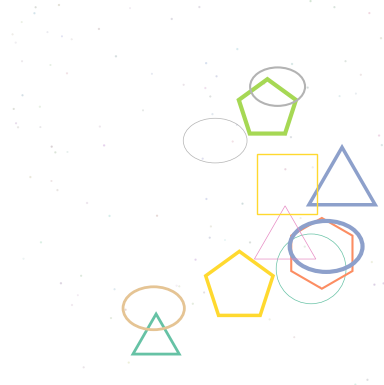[{"shape": "circle", "thickness": 0.5, "radius": 0.45, "center": [0.808, 0.302]}, {"shape": "triangle", "thickness": 2, "radius": 0.35, "center": [0.405, 0.115]}, {"shape": "hexagon", "thickness": 1.5, "radius": 0.46, "center": [0.836, 0.342]}, {"shape": "oval", "thickness": 3, "radius": 0.47, "center": [0.847, 0.36]}, {"shape": "triangle", "thickness": 2.5, "radius": 0.5, "center": [0.888, 0.518]}, {"shape": "triangle", "thickness": 0.5, "radius": 0.46, "center": [0.741, 0.373]}, {"shape": "pentagon", "thickness": 3, "radius": 0.39, "center": [0.695, 0.716]}, {"shape": "square", "thickness": 1, "radius": 0.39, "center": [0.745, 0.522]}, {"shape": "pentagon", "thickness": 2.5, "radius": 0.46, "center": [0.622, 0.255]}, {"shape": "oval", "thickness": 2, "radius": 0.4, "center": [0.399, 0.199]}, {"shape": "oval", "thickness": 0.5, "radius": 0.41, "center": [0.559, 0.635]}, {"shape": "oval", "thickness": 1.5, "radius": 0.36, "center": [0.721, 0.775]}]